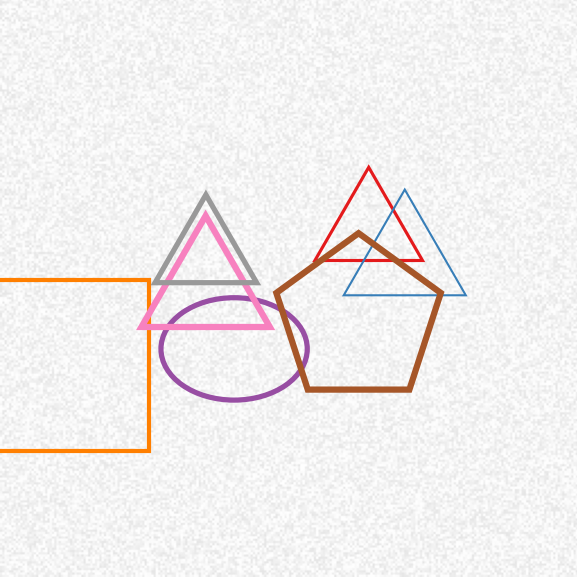[{"shape": "triangle", "thickness": 1.5, "radius": 0.54, "center": [0.638, 0.602]}, {"shape": "triangle", "thickness": 1, "radius": 0.61, "center": [0.701, 0.549]}, {"shape": "oval", "thickness": 2.5, "radius": 0.63, "center": [0.405, 0.395]}, {"shape": "square", "thickness": 2, "radius": 0.74, "center": [0.11, 0.366]}, {"shape": "pentagon", "thickness": 3, "radius": 0.75, "center": [0.621, 0.446]}, {"shape": "triangle", "thickness": 3, "radius": 0.64, "center": [0.356, 0.497]}, {"shape": "triangle", "thickness": 2.5, "radius": 0.51, "center": [0.356, 0.56]}]